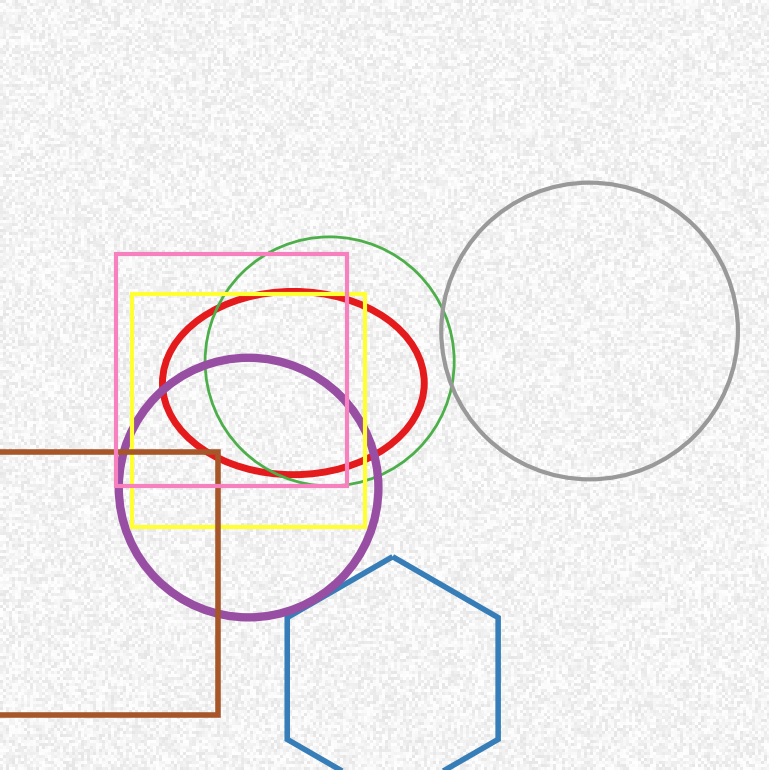[{"shape": "oval", "thickness": 2.5, "radius": 0.85, "center": [0.381, 0.503]}, {"shape": "hexagon", "thickness": 2, "radius": 0.79, "center": [0.51, 0.119]}, {"shape": "circle", "thickness": 1, "radius": 0.81, "center": [0.428, 0.531]}, {"shape": "circle", "thickness": 3, "radius": 0.84, "center": [0.323, 0.367]}, {"shape": "square", "thickness": 1.5, "radius": 0.76, "center": [0.323, 0.467]}, {"shape": "square", "thickness": 2, "radius": 0.85, "center": [0.113, 0.242]}, {"shape": "square", "thickness": 1.5, "radius": 0.75, "center": [0.301, 0.519]}, {"shape": "circle", "thickness": 1.5, "radius": 0.96, "center": [0.766, 0.57]}]